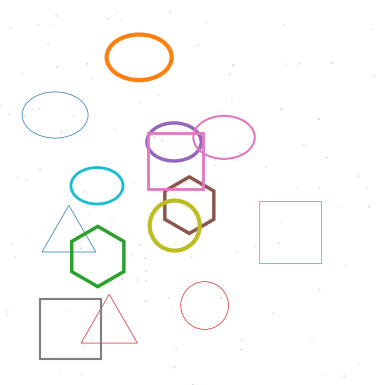[{"shape": "triangle", "thickness": 0.5, "radius": 0.4, "center": [0.179, 0.386]}, {"shape": "oval", "thickness": 0.5, "radius": 0.43, "center": [0.143, 0.701]}, {"shape": "oval", "thickness": 3, "radius": 0.42, "center": [0.362, 0.851]}, {"shape": "hexagon", "thickness": 2.5, "radius": 0.39, "center": [0.254, 0.334]}, {"shape": "circle", "thickness": 0.5, "radius": 0.31, "center": [0.532, 0.206]}, {"shape": "triangle", "thickness": 0.5, "radius": 0.42, "center": [0.284, 0.151]}, {"shape": "oval", "thickness": 2.5, "radius": 0.35, "center": [0.452, 0.631]}, {"shape": "hexagon", "thickness": 2.5, "radius": 0.37, "center": [0.492, 0.467]}, {"shape": "square", "thickness": 2, "radius": 0.36, "center": [0.456, 0.582]}, {"shape": "oval", "thickness": 1.5, "radius": 0.4, "center": [0.582, 0.643]}, {"shape": "square", "thickness": 1.5, "radius": 0.39, "center": [0.183, 0.146]}, {"shape": "circle", "thickness": 3, "radius": 0.32, "center": [0.454, 0.414]}, {"shape": "oval", "thickness": 2, "radius": 0.34, "center": [0.252, 0.517]}, {"shape": "square", "thickness": 0.5, "radius": 0.41, "center": [0.753, 0.397]}]